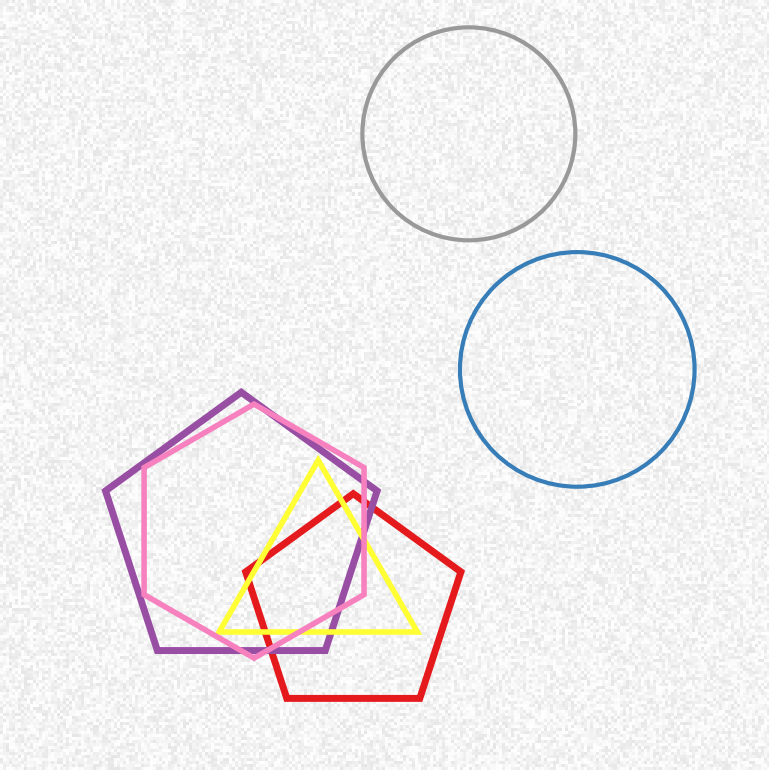[{"shape": "pentagon", "thickness": 2.5, "radius": 0.73, "center": [0.459, 0.212]}, {"shape": "circle", "thickness": 1.5, "radius": 0.76, "center": [0.75, 0.52]}, {"shape": "pentagon", "thickness": 2.5, "radius": 0.93, "center": [0.313, 0.305]}, {"shape": "triangle", "thickness": 2, "radius": 0.74, "center": [0.413, 0.254]}, {"shape": "hexagon", "thickness": 2, "radius": 0.82, "center": [0.33, 0.31]}, {"shape": "circle", "thickness": 1.5, "radius": 0.69, "center": [0.609, 0.826]}]